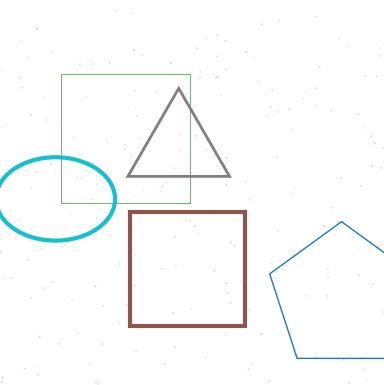[{"shape": "pentagon", "thickness": 1, "radius": 0.98, "center": [0.887, 0.228]}, {"shape": "square", "thickness": 0.5, "radius": 0.84, "center": [0.325, 0.641]}, {"shape": "square", "thickness": 3, "radius": 0.74, "center": [0.487, 0.301]}, {"shape": "triangle", "thickness": 2, "radius": 0.76, "center": [0.464, 0.618]}, {"shape": "oval", "thickness": 3, "radius": 0.77, "center": [0.144, 0.483]}]